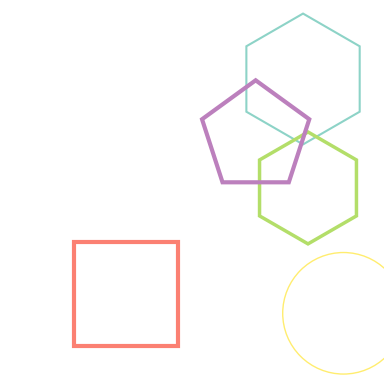[{"shape": "hexagon", "thickness": 1.5, "radius": 0.85, "center": [0.787, 0.795]}, {"shape": "square", "thickness": 3, "radius": 0.67, "center": [0.327, 0.237]}, {"shape": "hexagon", "thickness": 2.5, "radius": 0.73, "center": [0.8, 0.512]}, {"shape": "pentagon", "thickness": 3, "radius": 0.73, "center": [0.664, 0.645]}, {"shape": "circle", "thickness": 1, "radius": 0.79, "center": [0.892, 0.186]}]